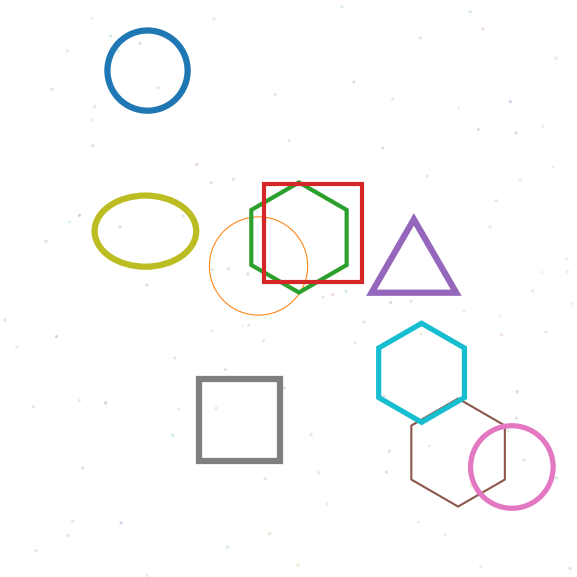[{"shape": "circle", "thickness": 3, "radius": 0.35, "center": [0.255, 0.877]}, {"shape": "circle", "thickness": 0.5, "radius": 0.43, "center": [0.448, 0.539]}, {"shape": "hexagon", "thickness": 2, "radius": 0.48, "center": [0.518, 0.588]}, {"shape": "square", "thickness": 2, "radius": 0.42, "center": [0.542, 0.596]}, {"shape": "triangle", "thickness": 3, "radius": 0.42, "center": [0.717, 0.535]}, {"shape": "hexagon", "thickness": 1, "radius": 0.47, "center": [0.793, 0.215]}, {"shape": "circle", "thickness": 2.5, "radius": 0.36, "center": [0.886, 0.19]}, {"shape": "square", "thickness": 3, "radius": 0.35, "center": [0.414, 0.272]}, {"shape": "oval", "thickness": 3, "radius": 0.44, "center": [0.252, 0.599]}, {"shape": "hexagon", "thickness": 2.5, "radius": 0.43, "center": [0.73, 0.354]}]